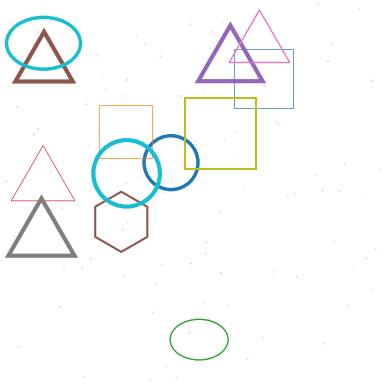[{"shape": "circle", "thickness": 2.5, "radius": 0.35, "center": [0.444, 0.578]}, {"shape": "square", "thickness": 0.5, "radius": 0.38, "center": [0.686, 0.797]}, {"shape": "square", "thickness": 0.5, "radius": 0.34, "center": [0.326, 0.658]}, {"shape": "oval", "thickness": 1, "radius": 0.38, "center": [0.517, 0.118]}, {"shape": "triangle", "thickness": 0.5, "radius": 0.48, "center": [0.112, 0.526]}, {"shape": "triangle", "thickness": 3, "radius": 0.48, "center": [0.598, 0.838]}, {"shape": "triangle", "thickness": 3, "radius": 0.43, "center": [0.114, 0.831]}, {"shape": "hexagon", "thickness": 1.5, "radius": 0.39, "center": [0.315, 0.424]}, {"shape": "triangle", "thickness": 1, "radius": 0.45, "center": [0.674, 0.883]}, {"shape": "triangle", "thickness": 3, "radius": 0.5, "center": [0.108, 0.385]}, {"shape": "square", "thickness": 1.5, "radius": 0.46, "center": [0.572, 0.653]}, {"shape": "circle", "thickness": 3, "radius": 0.43, "center": [0.329, 0.55]}, {"shape": "oval", "thickness": 2.5, "radius": 0.48, "center": [0.113, 0.888]}]